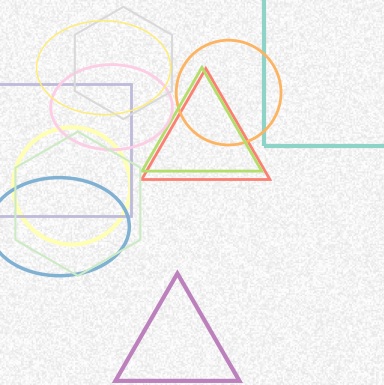[{"shape": "square", "thickness": 3, "radius": 0.96, "center": [0.878, 0.814]}, {"shape": "circle", "thickness": 3, "radius": 0.76, "center": [0.187, 0.517]}, {"shape": "square", "thickness": 2, "radius": 0.86, "center": [0.169, 0.61]}, {"shape": "triangle", "thickness": 2, "radius": 0.96, "center": [0.535, 0.63]}, {"shape": "oval", "thickness": 2.5, "radius": 0.91, "center": [0.154, 0.411]}, {"shape": "circle", "thickness": 2, "radius": 0.68, "center": [0.594, 0.76]}, {"shape": "triangle", "thickness": 2, "radius": 0.9, "center": [0.525, 0.645]}, {"shape": "oval", "thickness": 2, "radius": 0.79, "center": [0.29, 0.722]}, {"shape": "hexagon", "thickness": 1.5, "radius": 0.73, "center": [0.321, 0.837]}, {"shape": "triangle", "thickness": 3, "radius": 0.93, "center": [0.461, 0.104]}, {"shape": "hexagon", "thickness": 1.5, "radius": 0.94, "center": [0.202, 0.471]}, {"shape": "oval", "thickness": 1, "radius": 0.87, "center": [0.269, 0.824]}]